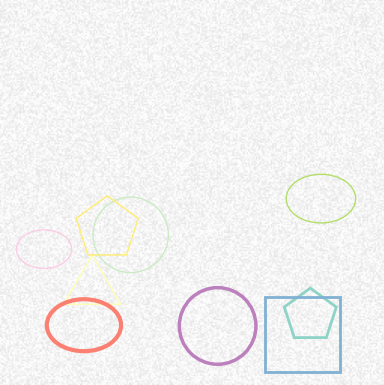[{"shape": "pentagon", "thickness": 2, "radius": 0.35, "center": [0.806, 0.181]}, {"shape": "triangle", "thickness": 1, "radius": 0.43, "center": [0.239, 0.252]}, {"shape": "oval", "thickness": 3, "radius": 0.48, "center": [0.218, 0.155]}, {"shape": "square", "thickness": 2, "radius": 0.48, "center": [0.786, 0.132]}, {"shape": "oval", "thickness": 1, "radius": 0.45, "center": [0.834, 0.484]}, {"shape": "oval", "thickness": 1, "radius": 0.36, "center": [0.114, 0.353]}, {"shape": "circle", "thickness": 2.5, "radius": 0.5, "center": [0.565, 0.153]}, {"shape": "circle", "thickness": 1, "radius": 0.49, "center": [0.34, 0.39]}, {"shape": "pentagon", "thickness": 1, "radius": 0.42, "center": [0.278, 0.406]}]